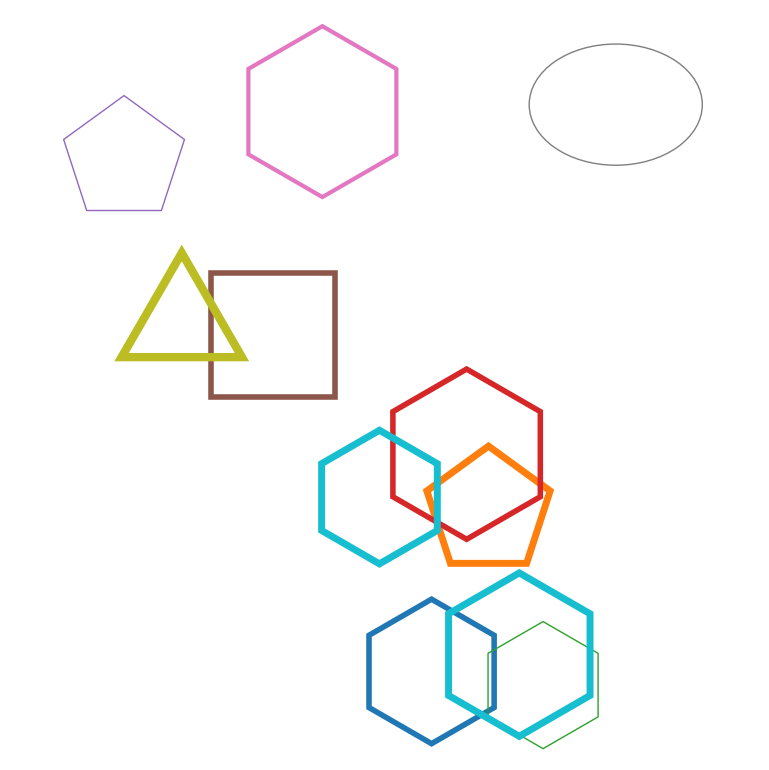[{"shape": "hexagon", "thickness": 2, "radius": 0.47, "center": [0.56, 0.128]}, {"shape": "pentagon", "thickness": 2.5, "radius": 0.42, "center": [0.634, 0.336]}, {"shape": "hexagon", "thickness": 0.5, "radius": 0.41, "center": [0.705, 0.11]}, {"shape": "hexagon", "thickness": 2, "radius": 0.55, "center": [0.606, 0.41]}, {"shape": "pentagon", "thickness": 0.5, "radius": 0.41, "center": [0.161, 0.793]}, {"shape": "square", "thickness": 2, "radius": 0.4, "center": [0.354, 0.565]}, {"shape": "hexagon", "thickness": 1.5, "radius": 0.55, "center": [0.419, 0.855]}, {"shape": "oval", "thickness": 0.5, "radius": 0.56, "center": [0.8, 0.864]}, {"shape": "triangle", "thickness": 3, "radius": 0.45, "center": [0.236, 0.581]}, {"shape": "hexagon", "thickness": 2.5, "radius": 0.53, "center": [0.674, 0.15]}, {"shape": "hexagon", "thickness": 2.5, "radius": 0.43, "center": [0.493, 0.354]}]